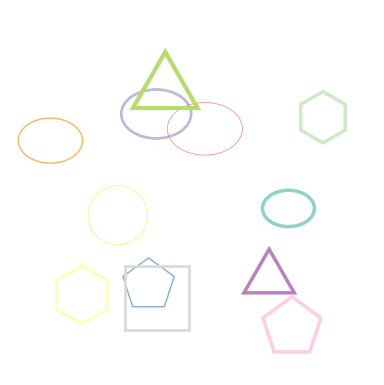[{"shape": "oval", "thickness": 2.5, "radius": 0.34, "center": [0.749, 0.459]}, {"shape": "hexagon", "thickness": 2, "radius": 0.38, "center": [0.213, 0.234]}, {"shape": "oval", "thickness": 2, "radius": 0.45, "center": [0.406, 0.704]}, {"shape": "oval", "thickness": 0.5, "radius": 0.49, "center": [0.532, 0.666]}, {"shape": "pentagon", "thickness": 1, "radius": 0.35, "center": [0.386, 0.26]}, {"shape": "oval", "thickness": 1, "radius": 0.42, "center": [0.131, 0.635]}, {"shape": "triangle", "thickness": 3, "radius": 0.49, "center": [0.429, 0.768]}, {"shape": "pentagon", "thickness": 2.5, "radius": 0.4, "center": [0.758, 0.15]}, {"shape": "square", "thickness": 2, "radius": 0.41, "center": [0.408, 0.226]}, {"shape": "triangle", "thickness": 2.5, "radius": 0.38, "center": [0.699, 0.277]}, {"shape": "hexagon", "thickness": 2.5, "radius": 0.33, "center": [0.839, 0.695]}, {"shape": "circle", "thickness": 0.5, "radius": 0.39, "center": [0.306, 0.441]}]